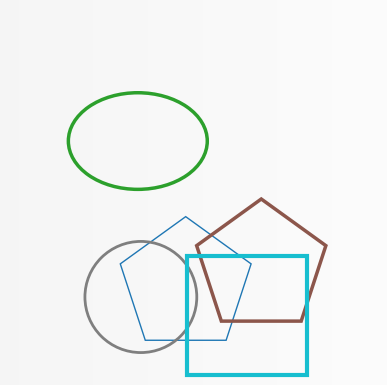[{"shape": "pentagon", "thickness": 1, "radius": 0.89, "center": [0.479, 0.26]}, {"shape": "oval", "thickness": 2.5, "radius": 0.9, "center": [0.356, 0.634]}, {"shape": "pentagon", "thickness": 2.5, "radius": 0.88, "center": [0.674, 0.308]}, {"shape": "circle", "thickness": 2, "radius": 0.72, "center": [0.364, 0.229]}, {"shape": "square", "thickness": 3, "radius": 0.77, "center": [0.637, 0.18]}]